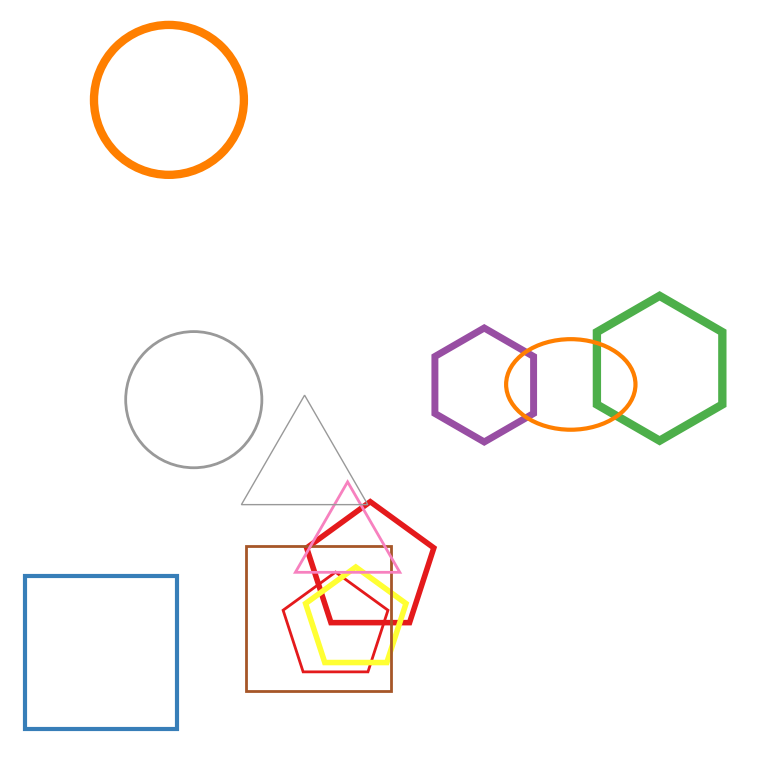[{"shape": "pentagon", "thickness": 2, "radius": 0.43, "center": [0.481, 0.262]}, {"shape": "pentagon", "thickness": 1, "radius": 0.36, "center": [0.436, 0.185]}, {"shape": "square", "thickness": 1.5, "radius": 0.5, "center": [0.131, 0.153]}, {"shape": "hexagon", "thickness": 3, "radius": 0.47, "center": [0.857, 0.522]}, {"shape": "hexagon", "thickness": 2.5, "radius": 0.37, "center": [0.629, 0.5]}, {"shape": "oval", "thickness": 1.5, "radius": 0.42, "center": [0.741, 0.501]}, {"shape": "circle", "thickness": 3, "radius": 0.49, "center": [0.219, 0.87]}, {"shape": "pentagon", "thickness": 2, "radius": 0.34, "center": [0.462, 0.195]}, {"shape": "square", "thickness": 1, "radius": 0.47, "center": [0.414, 0.197]}, {"shape": "triangle", "thickness": 1, "radius": 0.39, "center": [0.451, 0.296]}, {"shape": "triangle", "thickness": 0.5, "radius": 0.47, "center": [0.396, 0.392]}, {"shape": "circle", "thickness": 1, "radius": 0.44, "center": [0.252, 0.481]}]